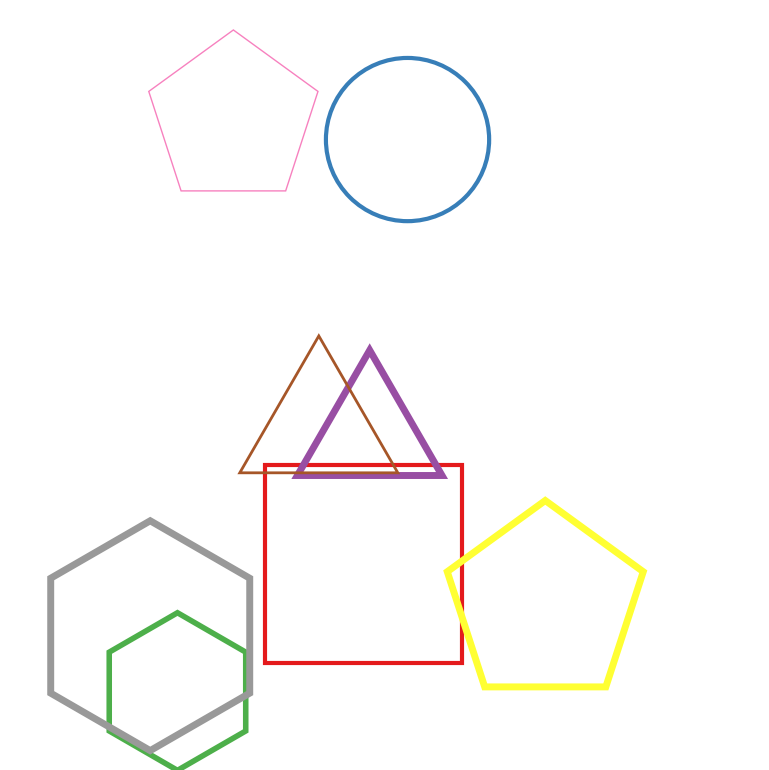[{"shape": "square", "thickness": 1.5, "radius": 0.64, "center": [0.472, 0.267]}, {"shape": "circle", "thickness": 1.5, "radius": 0.53, "center": [0.529, 0.819]}, {"shape": "hexagon", "thickness": 2, "radius": 0.51, "center": [0.23, 0.102]}, {"shape": "triangle", "thickness": 2.5, "radius": 0.54, "center": [0.48, 0.437]}, {"shape": "pentagon", "thickness": 2.5, "radius": 0.67, "center": [0.708, 0.216]}, {"shape": "triangle", "thickness": 1, "radius": 0.59, "center": [0.414, 0.445]}, {"shape": "pentagon", "thickness": 0.5, "radius": 0.58, "center": [0.303, 0.846]}, {"shape": "hexagon", "thickness": 2.5, "radius": 0.75, "center": [0.195, 0.174]}]